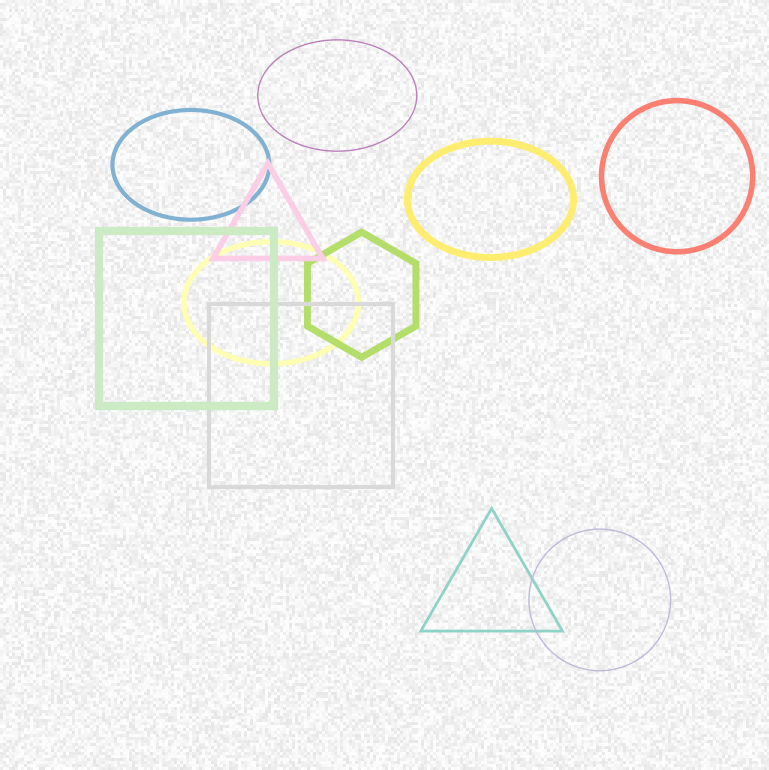[{"shape": "triangle", "thickness": 1, "radius": 0.53, "center": [0.638, 0.234]}, {"shape": "oval", "thickness": 2, "radius": 0.57, "center": [0.352, 0.607]}, {"shape": "circle", "thickness": 0.5, "radius": 0.46, "center": [0.779, 0.221]}, {"shape": "circle", "thickness": 2, "radius": 0.49, "center": [0.879, 0.771]}, {"shape": "oval", "thickness": 1.5, "radius": 0.51, "center": [0.248, 0.786]}, {"shape": "hexagon", "thickness": 2.5, "radius": 0.41, "center": [0.47, 0.617]}, {"shape": "triangle", "thickness": 2, "radius": 0.41, "center": [0.348, 0.705]}, {"shape": "square", "thickness": 1.5, "radius": 0.6, "center": [0.391, 0.486]}, {"shape": "oval", "thickness": 0.5, "radius": 0.52, "center": [0.438, 0.876]}, {"shape": "square", "thickness": 3, "radius": 0.57, "center": [0.242, 0.587]}, {"shape": "oval", "thickness": 2.5, "radius": 0.54, "center": [0.637, 0.741]}]